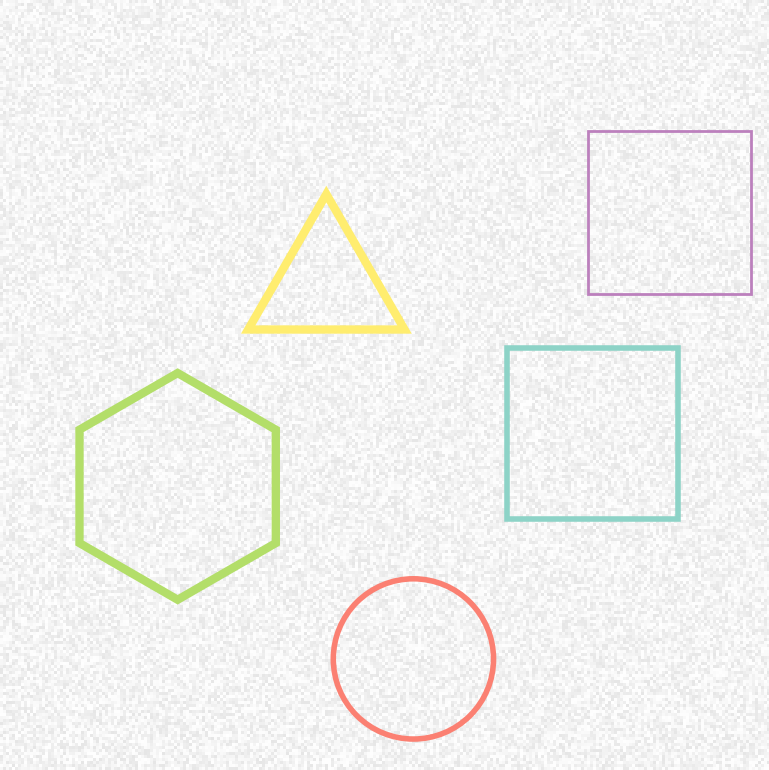[{"shape": "square", "thickness": 2, "radius": 0.56, "center": [0.769, 0.437]}, {"shape": "circle", "thickness": 2, "radius": 0.52, "center": [0.537, 0.144]}, {"shape": "hexagon", "thickness": 3, "radius": 0.74, "center": [0.231, 0.368]}, {"shape": "square", "thickness": 1, "radius": 0.53, "center": [0.869, 0.724]}, {"shape": "triangle", "thickness": 3, "radius": 0.59, "center": [0.424, 0.631]}]